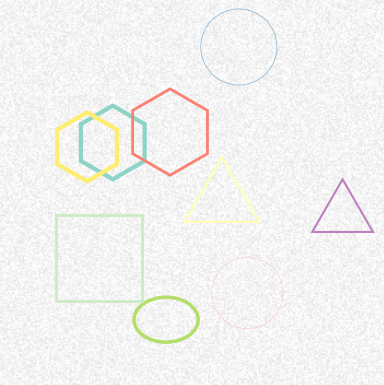[{"shape": "hexagon", "thickness": 3, "radius": 0.48, "center": [0.293, 0.63]}, {"shape": "triangle", "thickness": 1.5, "radius": 0.56, "center": [0.576, 0.48]}, {"shape": "hexagon", "thickness": 2, "radius": 0.56, "center": [0.442, 0.657]}, {"shape": "circle", "thickness": 0.5, "radius": 0.49, "center": [0.62, 0.878]}, {"shape": "oval", "thickness": 2.5, "radius": 0.42, "center": [0.431, 0.17]}, {"shape": "circle", "thickness": 0.5, "radius": 0.46, "center": [0.643, 0.239]}, {"shape": "triangle", "thickness": 1.5, "radius": 0.46, "center": [0.89, 0.443]}, {"shape": "square", "thickness": 2, "radius": 0.56, "center": [0.257, 0.33]}, {"shape": "hexagon", "thickness": 3, "radius": 0.45, "center": [0.226, 0.619]}]